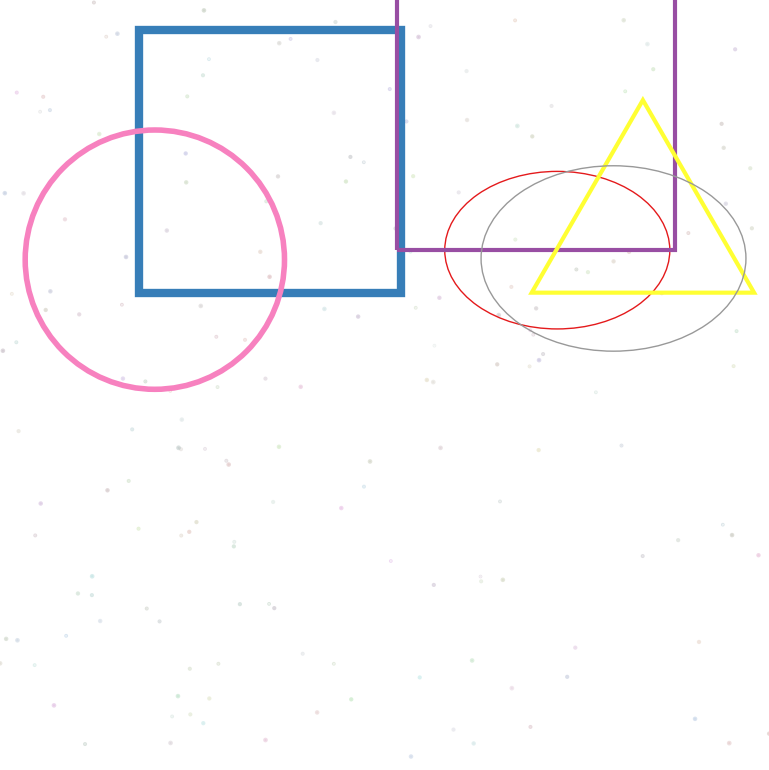[{"shape": "oval", "thickness": 0.5, "radius": 0.73, "center": [0.724, 0.675]}, {"shape": "square", "thickness": 3, "radius": 0.85, "center": [0.351, 0.79]}, {"shape": "square", "thickness": 1.5, "radius": 0.9, "center": [0.697, 0.856]}, {"shape": "triangle", "thickness": 1.5, "radius": 0.83, "center": [0.835, 0.703]}, {"shape": "circle", "thickness": 2, "radius": 0.84, "center": [0.201, 0.663]}, {"shape": "oval", "thickness": 0.5, "radius": 0.86, "center": [0.797, 0.664]}]